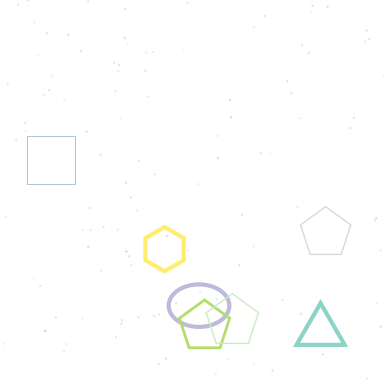[{"shape": "triangle", "thickness": 3, "radius": 0.36, "center": [0.833, 0.14]}, {"shape": "oval", "thickness": 3, "radius": 0.39, "center": [0.517, 0.206]}, {"shape": "square", "thickness": 0.5, "radius": 0.31, "center": [0.133, 0.584]}, {"shape": "pentagon", "thickness": 2, "radius": 0.34, "center": [0.531, 0.152]}, {"shape": "pentagon", "thickness": 1, "radius": 0.34, "center": [0.846, 0.395]}, {"shape": "pentagon", "thickness": 1, "radius": 0.36, "center": [0.603, 0.166]}, {"shape": "hexagon", "thickness": 3, "radius": 0.29, "center": [0.427, 0.353]}]